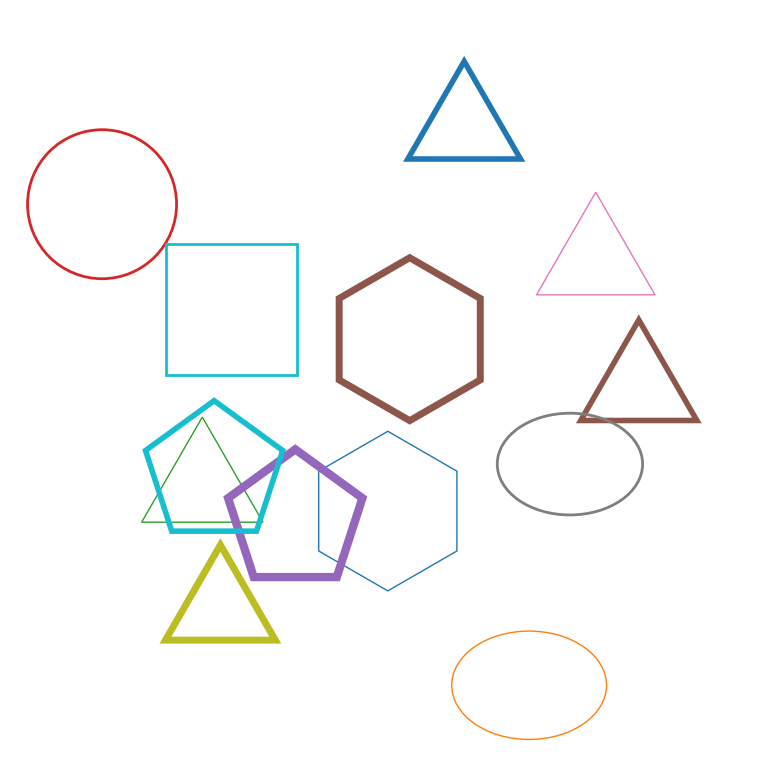[{"shape": "hexagon", "thickness": 0.5, "radius": 0.52, "center": [0.504, 0.336]}, {"shape": "triangle", "thickness": 2, "radius": 0.42, "center": [0.603, 0.836]}, {"shape": "oval", "thickness": 0.5, "radius": 0.5, "center": [0.687, 0.11]}, {"shape": "triangle", "thickness": 0.5, "radius": 0.45, "center": [0.263, 0.367]}, {"shape": "circle", "thickness": 1, "radius": 0.48, "center": [0.133, 0.735]}, {"shape": "pentagon", "thickness": 3, "radius": 0.46, "center": [0.383, 0.325]}, {"shape": "hexagon", "thickness": 2.5, "radius": 0.53, "center": [0.532, 0.559]}, {"shape": "triangle", "thickness": 2, "radius": 0.44, "center": [0.83, 0.497]}, {"shape": "triangle", "thickness": 0.5, "radius": 0.44, "center": [0.774, 0.662]}, {"shape": "oval", "thickness": 1, "radius": 0.47, "center": [0.74, 0.397]}, {"shape": "triangle", "thickness": 2.5, "radius": 0.41, "center": [0.286, 0.21]}, {"shape": "pentagon", "thickness": 2, "radius": 0.47, "center": [0.278, 0.386]}, {"shape": "square", "thickness": 1, "radius": 0.42, "center": [0.3, 0.598]}]